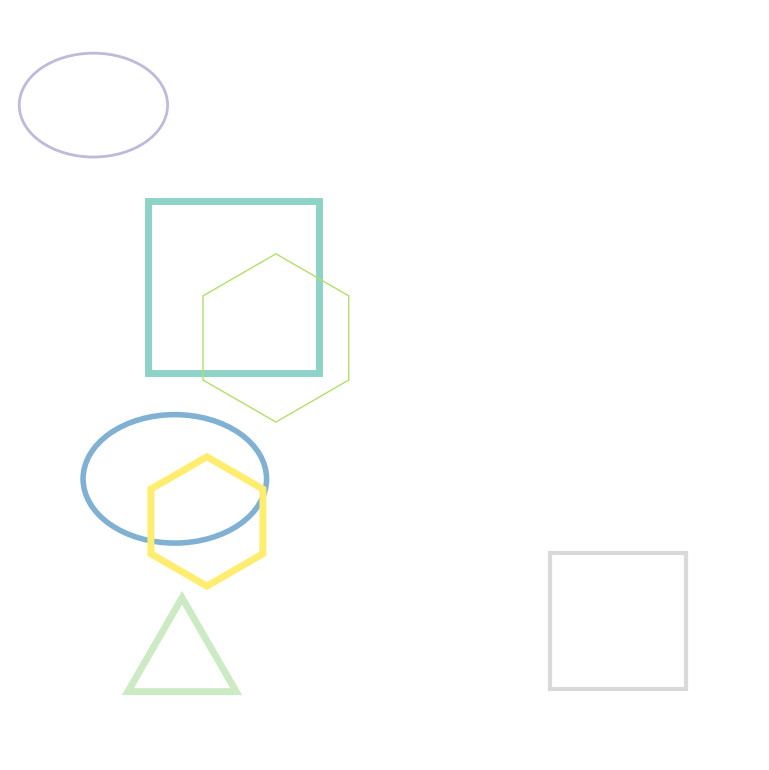[{"shape": "square", "thickness": 2.5, "radius": 0.56, "center": [0.303, 0.627]}, {"shape": "oval", "thickness": 1, "radius": 0.48, "center": [0.121, 0.864]}, {"shape": "oval", "thickness": 2, "radius": 0.6, "center": [0.227, 0.378]}, {"shape": "hexagon", "thickness": 0.5, "radius": 0.55, "center": [0.358, 0.561]}, {"shape": "square", "thickness": 1.5, "radius": 0.44, "center": [0.802, 0.194]}, {"shape": "triangle", "thickness": 2.5, "radius": 0.41, "center": [0.236, 0.142]}, {"shape": "hexagon", "thickness": 2.5, "radius": 0.42, "center": [0.269, 0.323]}]